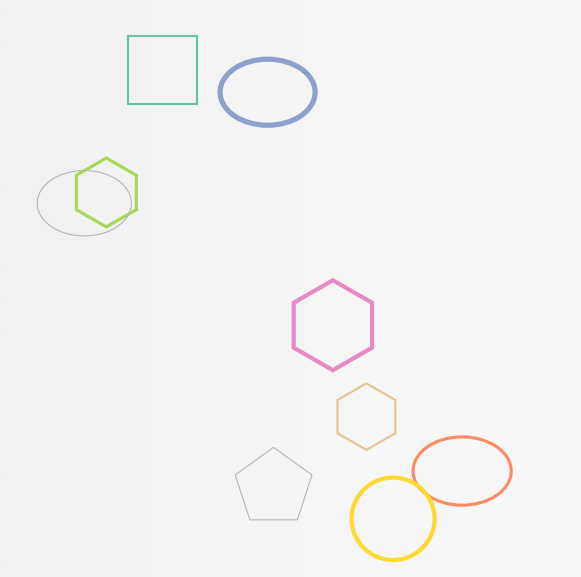[{"shape": "square", "thickness": 1, "radius": 0.3, "center": [0.279, 0.878]}, {"shape": "oval", "thickness": 1.5, "radius": 0.42, "center": [0.795, 0.183]}, {"shape": "oval", "thickness": 2.5, "radius": 0.41, "center": [0.46, 0.839]}, {"shape": "hexagon", "thickness": 2, "radius": 0.39, "center": [0.573, 0.436]}, {"shape": "hexagon", "thickness": 1.5, "radius": 0.3, "center": [0.183, 0.666]}, {"shape": "circle", "thickness": 2, "radius": 0.36, "center": [0.676, 0.101]}, {"shape": "hexagon", "thickness": 1, "radius": 0.29, "center": [0.63, 0.278]}, {"shape": "oval", "thickness": 0.5, "radius": 0.4, "center": [0.145, 0.647]}, {"shape": "pentagon", "thickness": 0.5, "radius": 0.35, "center": [0.471, 0.155]}]